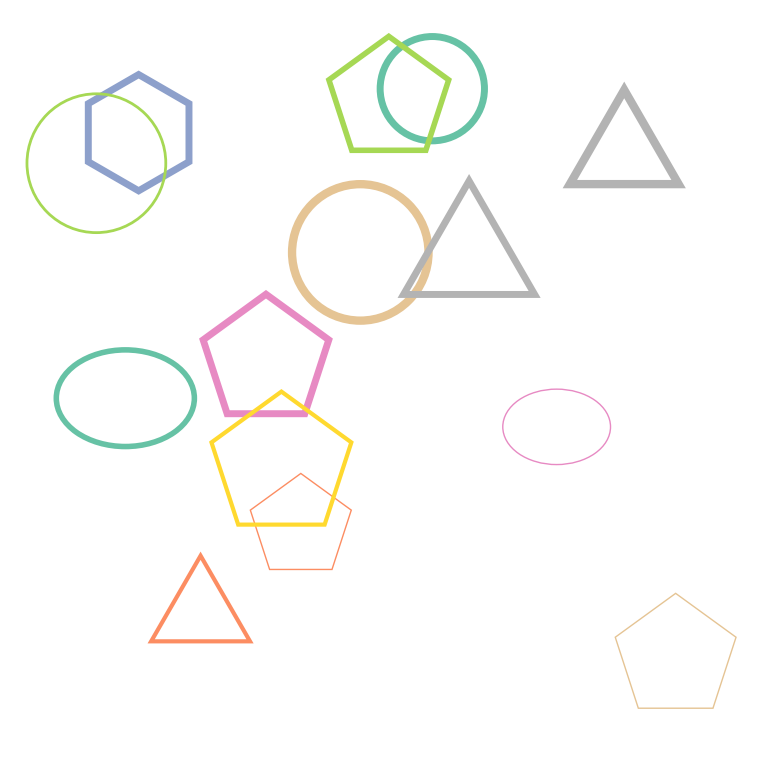[{"shape": "circle", "thickness": 2.5, "radius": 0.34, "center": [0.561, 0.885]}, {"shape": "oval", "thickness": 2, "radius": 0.45, "center": [0.163, 0.483]}, {"shape": "triangle", "thickness": 1.5, "radius": 0.37, "center": [0.261, 0.204]}, {"shape": "pentagon", "thickness": 0.5, "radius": 0.34, "center": [0.391, 0.316]}, {"shape": "hexagon", "thickness": 2.5, "radius": 0.38, "center": [0.18, 0.828]}, {"shape": "pentagon", "thickness": 2.5, "radius": 0.43, "center": [0.345, 0.532]}, {"shape": "oval", "thickness": 0.5, "radius": 0.35, "center": [0.723, 0.446]}, {"shape": "pentagon", "thickness": 2, "radius": 0.41, "center": [0.505, 0.871]}, {"shape": "circle", "thickness": 1, "radius": 0.45, "center": [0.125, 0.788]}, {"shape": "pentagon", "thickness": 1.5, "radius": 0.48, "center": [0.365, 0.396]}, {"shape": "circle", "thickness": 3, "radius": 0.44, "center": [0.468, 0.672]}, {"shape": "pentagon", "thickness": 0.5, "radius": 0.41, "center": [0.877, 0.147]}, {"shape": "triangle", "thickness": 2.5, "radius": 0.49, "center": [0.609, 0.667]}, {"shape": "triangle", "thickness": 3, "radius": 0.41, "center": [0.811, 0.802]}]